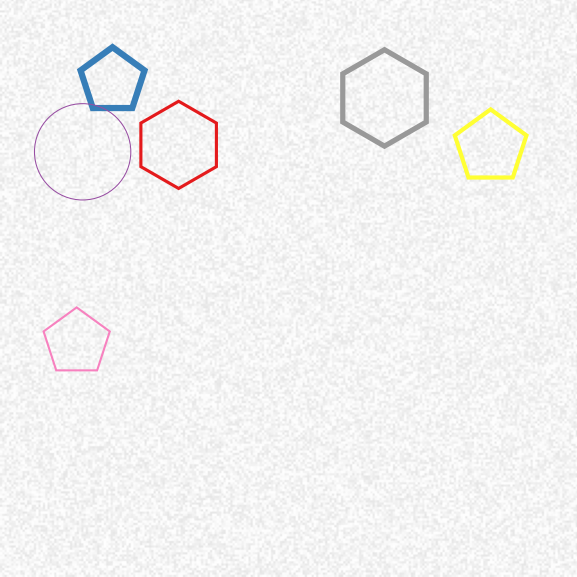[{"shape": "hexagon", "thickness": 1.5, "radius": 0.38, "center": [0.309, 0.748]}, {"shape": "pentagon", "thickness": 3, "radius": 0.29, "center": [0.195, 0.859]}, {"shape": "circle", "thickness": 0.5, "radius": 0.42, "center": [0.143, 0.736]}, {"shape": "pentagon", "thickness": 2, "radius": 0.33, "center": [0.85, 0.745]}, {"shape": "pentagon", "thickness": 1, "radius": 0.3, "center": [0.133, 0.407]}, {"shape": "hexagon", "thickness": 2.5, "radius": 0.42, "center": [0.666, 0.83]}]